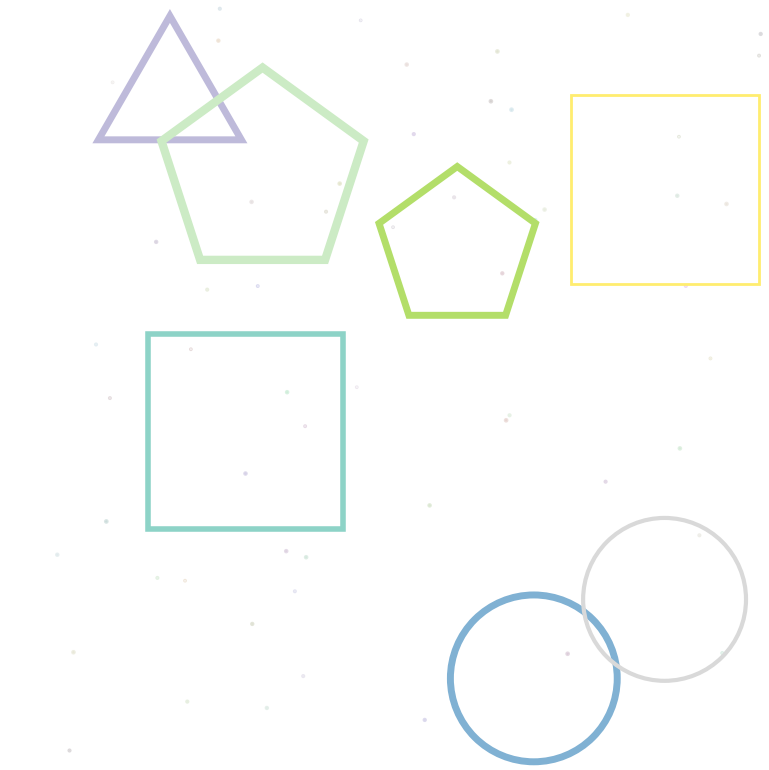[{"shape": "square", "thickness": 2, "radius": 0.63, "center": [0.319, 0.439]}, {"shape": "triangle", "thickness": 2.5, "radius": 0.54, "center": [0.221, 0.872]}, {"shape": "circle", "thickness": 2.5, "radius": 0.54, "center": [0.693, 0.119]}, {"shape": "pentagon", "thickness": 2.5, "radius": 0.53, "center": [0.594, 0.677]}, {"shape": "circle", "thickness": 1.5, "radius": 0.53, "center": [0.863, 0.222]}, {"shape": "pentagon", "thickness": 3, "radius": 0.69, "center": [0.341, 0.774]}, {"shape": "square", "thickness": 1, "radius": 0.61, "center": [0.863, 0.754]}]